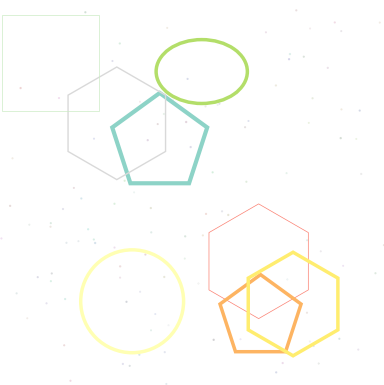[{"shape": "pentagon", "thickness": 3, "radius": 0.65, "center": [0.415, 0.629]}, {"shape": "circle", "thickness": 2.5, "radius": 0.67, "center": [0.343, 0.217]}, {"shape": "hexagon", "thickness": 0.5, "radius": 0.74, "center": [0.672, 0.321]}, {"shape": "pentagon", "thickness": 2.5, "radius": 0.55, "center": [0.677, 0.176]}, {"shape": "oval", "thickness": 2.5, "radius": 0.59, "center": [0.524, 0.814]}, {"shape": "hexagon", "thickness": 1, "radius": 0.73, "center": [0.303, 0.68]}, {"shape": "square", "thickness": 0.5, "radius": 0.63, "center": [0.131, 0.837]}, {"shape": "hexagon", "thickness": 2.5, "radius": 0.67, "center": [0.761, 0.21]}]